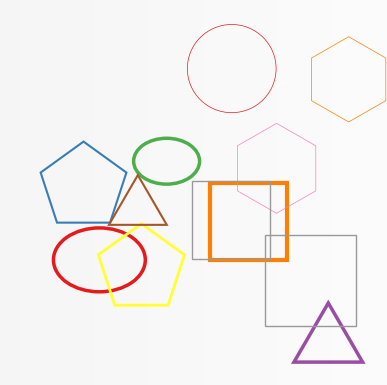[{"shape": "oval", "thickness": 2.5, "radius": 0.59, "center": [0.256, 0.325]}, {"shape": "circle", "thickness": 0.5, "radius": 0.57, "center": [0.598, 0.822]}, {"shape": "pentagon", "thickness": 1.5, "radius": 0.58, "center": [0.216, 0.516]}, {"shape": "oval", "thickness": 2.5, "radius": 0.43, "center": [0.43, 0.581]}, {"shape": "triangle", "thickness": 2.5, "radius": 0.51, "center": [0.847, 0.111]}, {"shape": "hexagon", "thickness": 0.5, "radius": 0.55, "center": [0.9, 0.794]}, {"shape": "square", "thickness": 3, "radius": 0.5, "center": [0.642, 0.424]}, {"shape": "pentagon", "thickness": 2, "radius": 0.58, "center": [0.365, 0.302]}, {"shape": "triangle", "thickness": 1.5, "radius": 0.43, "center": [0.356, 0.459]}, {"shape": "hexagon", "thickness": 0.5, "radius": 0.58, "center": [0.714, 0.563]}, {"shape": "square", "thickness": 1, "radius": 0.5, "center": [0.595, 0.429]}, {"shape": "square", "thickness": 1, "radius": 0.59, "center": [0.8, 0.271]}]